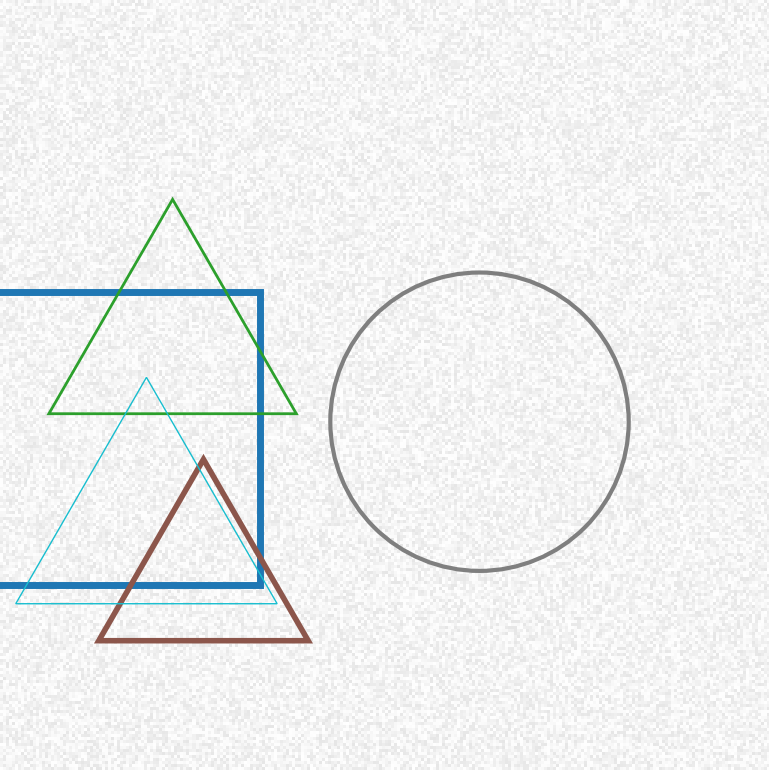[{"shape": "square", "thickness": 2.5, "radius": 0.95, "center": [0.147, 0.43]}, {"shape": "triangle", "thickness": 1, "radius": 0.93, "center": [0.224, 0.555]}, {"shape": "triangle", "thickness": 2, "radius": 0.79, "center": [0.264, 0.246]}, {"shape": "circle", "thickness": 1.5, "radius": 0.97, "center": [0.623, 0.452]}, {"shape": "triangle", "thickness": 0.5, "radius": 0.98, "center": [0.19, 0.314]}]